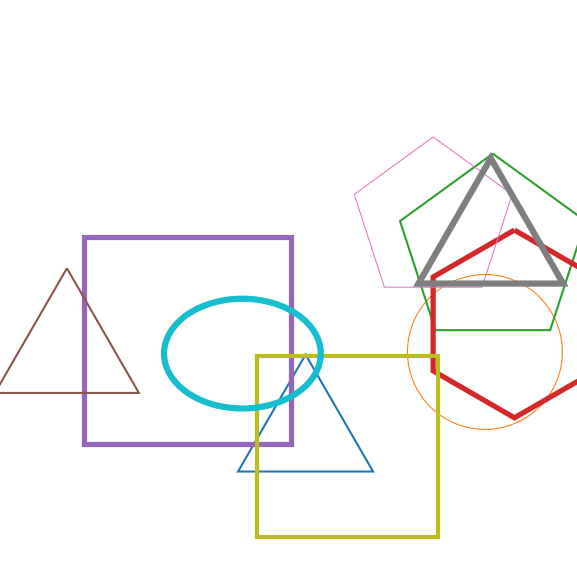[{"shape": "triangle", "thickness": 1, "radius": 0.67, "center": [0.529, 0.25]}, {"shape": "circle", "thickness": 0.5, "radius": 0.67, "center": [0.84, 0.39]}, {"shape": "pentagon", "thickness": 1, "radius": 0.84, "center": [0.853, 0.564]}, {"shape": "hexagon", "thickness": 2.5, "radius": 0.81, "center": [0.891, 0.438]}, {"shape": "square", "thickness": 2.5, "radius": 0.9, "center": [0.325, 0.41]}, {"shape": "triangle", "thickness": 1, "radius": 0.72, "center": [0.116, 0.391]}, {"shape": "pentagon", "thickness": 0.5, "radius": 0.72, "center": [0.75, 0.618]}, {"shape": "triangle", "thickness": 3, "radius": 0.72, "center": [0.85, 0.58]}, {"shape": "square", "thickness": 2, "radius": 0.79, "center": [0.602, 0.226]}, {"shape": "oval", "thickness": 3, "radius": 0.68, "center": [0.42, 0.387]}]